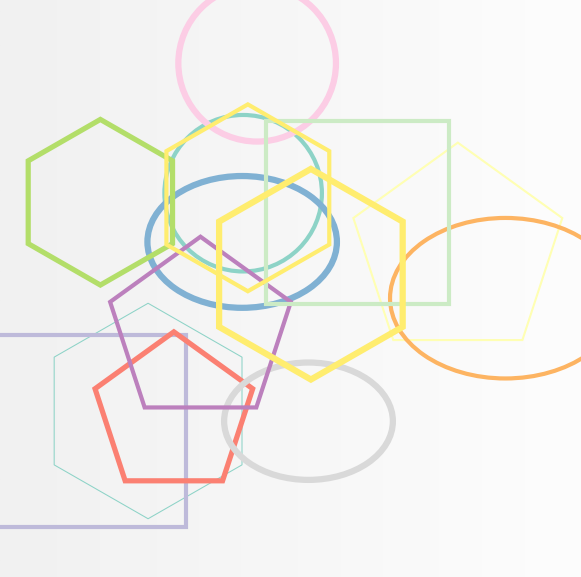[{"shape": "circle", "thickness": 2, "radius": 0.68, "center": [0.418, 0.665]}, {"shape": "hexagon", "thickness": 0.5, "radius": 0.93, "center": [0.255, 0.287]}, {"shape": "pentagon", "thickness": 1, "radius": 0.94, "center": [0.788, 0.563]}, {"shape": "square", "thickness": 2, "radius": 0.83, "center": [0.154, 0.253]}, {"shape": "pentagon", "thickness": 2.5, "radius": 0.71, "center": [0.299, 0.282]}, {"shape": "oval", "thickness": 3, "radius": 0.82, "center": [0.417, 0.58]}, {"shape": "oval", "thickness": 2, "radius": 0.99, "center": [0.87, 0.483]}, {"shape": "hexagon", "thickness": 2.5, "radius": 0.72, "center": [0.173, 0.649]}, {"shape": "circle", "thickness": 3, "radius": 0.68, "center": [0.442, 0.89]}, {"shape": "oval", "thickness": 3, "radius": 0.73, "center": [0.531, 0.27]}, {"shape": "pentagon", "thickness": 2, "radius": 0.82, "center": [0.345, 0.426]}, {"shape": "square", "thickness": 2, "radius": 0.79, "center": [0.615, 0.631]}, {"shape": "hexagon", "thickness": 2, "radius": 0.81, "center": [0.426, 0.657]}, {"shape": "hexagon", "thickness": 3, "radius": 0.91, "center": [0.535, 0.524]}]